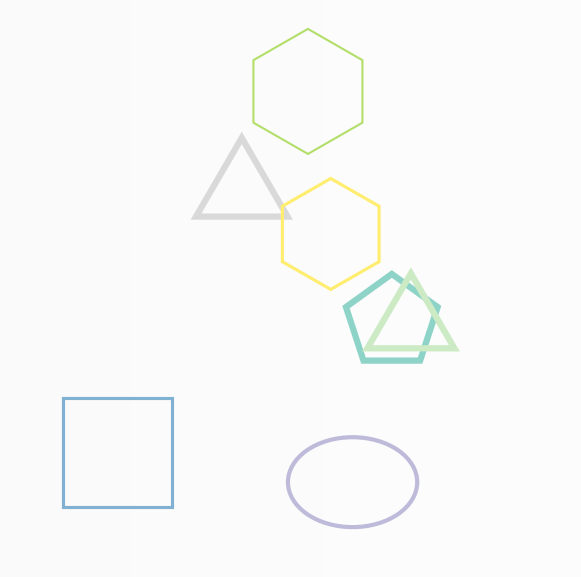[{"shape": "pentagon", "thickness": 3, "radius": 0.41, "center": [0.674, 0.442]}, {"shape": "oval", "thickness": 2, "radius": 0.56, "center": [0.607, 0.164]}, {"shape": "square", "thickness": 1.5, "radius": 0.47, "center": [0.202, 0.215]}, {"shape": "hexagon", "thickness": 1, "radius": 0.54, "center": [0.53, 0.841]}, {"shape": "triangle", "thickness": 3, "radius": 0.45, "center": [0.416, 0.67]}, {"shape": "triangle", "thickness": 3, "radius": 0.43, "center": [0.707, 0.439]}, {"shape": "hexagon", "thickness": 1.5, "radius": 0.48, "center": [0.569, 0.594]}]